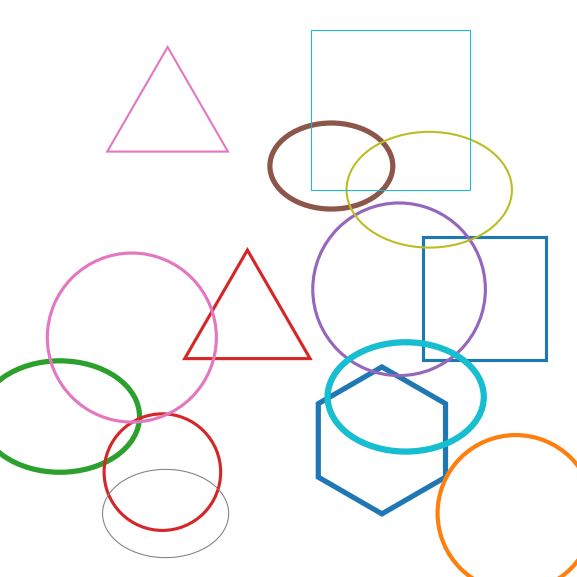[{"shape": "square", "thickness": 1.5, "radius": 0.53, "center": [0.84, 0.483]}, {"shape": "hexagon", "thickness": 2.5, "radius": 0.64, "center": [0.661, 0.237]}, {"shape": "circle", "thickness": 2, "radius": 0.68, "center": [0.893, 0.11]}, {"shape": "oval", "thickness": 2.5, "radius": 0.69, "center": [0.104, 0.278]}, {"shape": "circle", "thickness": 1.5, "radius": 0.5, "center": [0.281, 0.182]}, {"shape": "triangle", "thickness": 1.5, "radius": 0.63, "center": [0.428, 0.441]}, {"shape": "circle", "thickness": 1.5, "radius": 0.75, "center": [0.691, 0.498]}, {"shape": "oval", "thickness": 2.5, "radius": 0.53, "center": [0.574, 0.712]}, {"shape": "circle", "thickness": 1.5, "radius": 0.73, "center": [0.228, 0.415]}, {"shape": "triangle", "thickness": 1, "radius": 0.6, "center": [0.29, 0.797]}, {"shape": "oval", "thickness": 0.5, "radius": 0.55, "center": [0.287, 0.11]}, {"shape": "oval", "thickness": 1, "radius": 0.72, "center": [0.743, 0.671]}, {"shape": "square", "thickness": 0.5, "radius": 0.69, "center": [0.676, 0.808]}, {"shape": "oval", "thickness": 3, "radius": 0.68, "center": [0.703, 0.312]}]